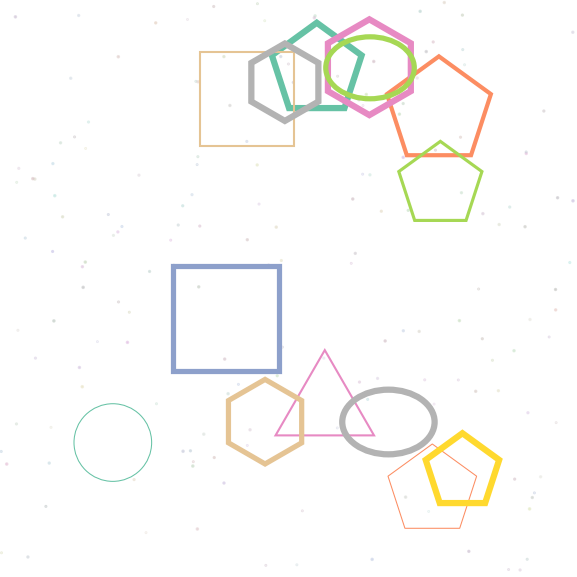[{"shape": "pentagon", "thickness": 3, "radius": 0.41, "center": [0.548, 0.878]}, {"shape": "circle", "thickness": 0.5, "radius": 0.34, "center": [0.195, 0.233]}, {"shape": "pentagon", "thickness": 2, "radius": 0.47, "center": [0.76, 0.807]}, {"shape": "pentagon", "thickness": 0.5, "radius": 0.4, "center": [0.749, 0.15]}, {"shape": "square", "thickness": 2.5, "radius": 0.46, "center": [0.392, 0.447]}, {"shape": "triangle", "thickness": 1, "radius": 0.49, "center": [0.562, 0.294]}, {"shape": "hexagon", "thickness": 3, "radius": 0.41, "center": [0.64, 0.883]}, {"shape": "oval", "thickness": 2.5, "radius": 0.38, "center": [0.641, 0.882]}, {"shape": "pentagon", "thickness": 1.5, "radius": 0.38, "center": [0.763, 0.679]}, {"shape": "pentagon", "thickness": 3, "radius": 0.33, "center": [0.801, 0.182]}, {"shape": "square", "thickness": 1, "radius": 0.41, "center": [0.428, 0.827]}, {"shape": "hexagon", "thickness": 2.5, "radius": 0.37, "center": [0.459, 0.269]}, {"shape": "hexagon", "thickness": 3, "radius": 0.34, "center": [0.493, 0.857]}, {"shape": "oval", "thickness": 3, "radius": 0.4, "center": [0.673, 0.268]}]